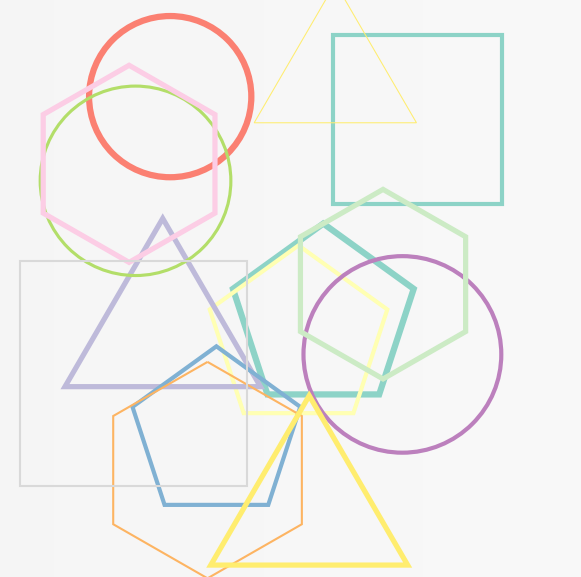[{"shape": "pentagon", "thickness": 3, "radius": 0.82, "center": [0.556, 0.448]}, {"shape": "square", "thickness": 2, "radius": 0.73, "center": [0.718, 0.792]}, {"shape": "pentagon", "thickness": 2, "radius": 0.8, "center": [0.514, 0.414]}, {"shape": "triangle", "thickness": 2.5, "radius": 0.97, "center": [0.28, 0.427]}, {"shape": "circle", "thickness": 3, "radius": 0.7, "center": [0.293, 0.832]}, {"shape": "pentagon", "thickness": 2, "radius": 0.76, "center": [0.372, 0.248]}, {"shape": "hexagon", "thickness": 1, "radius": 0.94, "center": [0.357, 0.185]}, {"shape": "circle", "thickness": 1.5, "radius": 0.82, "center": [0.233, 0.686]}, {"shape": "hexagon", "thickness": 2.5, "radius": 0.85, "center": [0.222, 0.715]}, {"shape": "square", "thickness": 1, "radius": 0.98, "center": [0.23, 0.353]}, {"shape": "circle", "thickness": 2, "radius": 0.85, "center": [0.692, 0.385]}, {"shape": "hexagon", "thickness": 2.5, "radius": 0.82, "center": [0.659, 0.507]}, {"shape": "triangle", "thickness": 0.5, "radius": 0.81, "center": [0.577, 0.867]}, {"shape": "triangle", "thickness": 2.5, "radius": 0.98, "center": [0.532, 0.118]}]